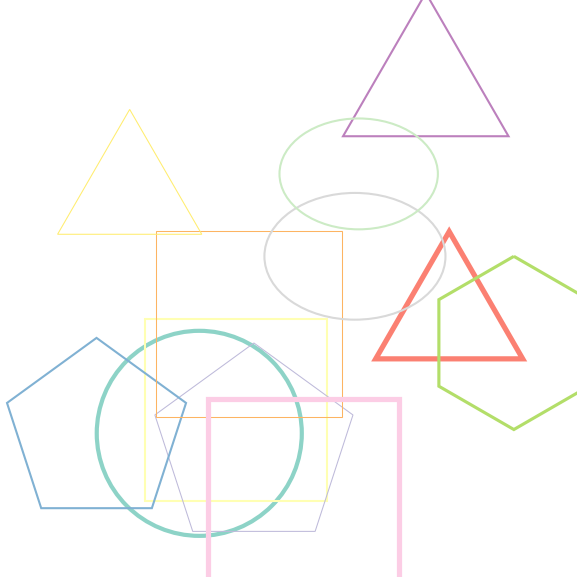[{"shape": "circle", "thickness": 2, "radius": 0.89, "center": [0.345, 0.249]}, {"shape": "square", "thickness": 1, "radius": 0.79, "center": [0.408, 0.289]}, {"shape": "pentagon", "thickness": 0.5, "radius": 0.9, "center": [0.44, 0.225]}, {"shape": "triangle", "thickness": 2.5, "radius": 0.73, "center": [0.778, 0.451]}, {"shape": "pentagon", "thickness": 1, "radius": 0.81, "center": [0.167, 0.251]}, {"shape": "square", "thickness": 0.5, "radius": 0.81, "center": [0.431, 0.438]}, {"shape": "hexagon", "thickness": 1.5, "radius": 0.75, "center": [0.89, 0.405]}, {"shape": "square", "thickness": 2.5, "radius": 0.83, "center": [0.526, 0.142]}, {"shape": "oval", "thickness": 1, "radius": 0.78, "center": [0.615, 0.555]}, {"shape": "triangle", "thickness": 1, "radius": 0.83, "center": [0.737, 0.846]}, {"shape": "oval", "thickness": 1, "radius": 0.69, "center": [0.621, 0.698]}, {"shape": "triangle", "thickness": 0.5, "radius": 0.72, "center": [0.225, 0.666]}]